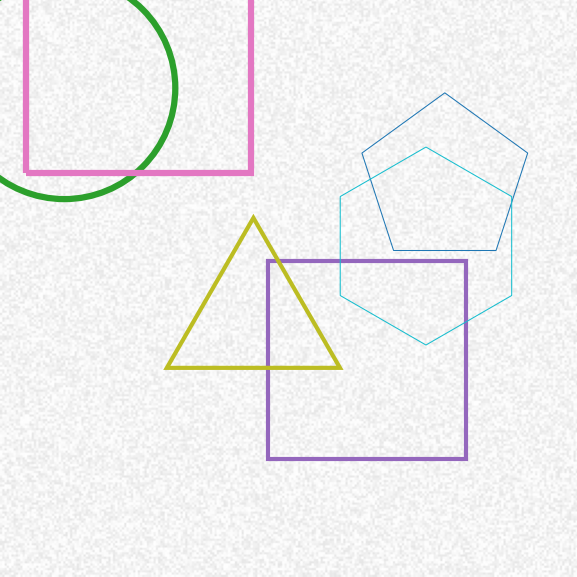[{"shape": "pentagon", "thickness": 0.5, "radius": 0.75, "center": [0.77, 0.687]}, {"shape": "circle", "thickness": 3, "radius": 0.96, "center": [0.111, 0.847]}, {"shape": "square", "thickness": 2, "radius": 0.86, "center": [0.636, 0.377]}, {"shape": "square", "thickness": 3, "radius": 0.97, "center": [0.24, 0.894]}, {"shape": "triangle", "thickness": 2, "radius": 0.87, "center": [0.439, 0.449]}, {"shape": "hexagon", "thickness": 0.5, "radius": 0.86, "center": [0.738, 0.573]}]